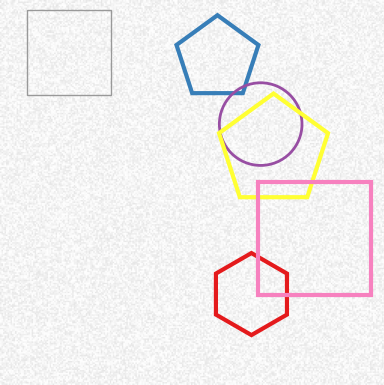[{"shape": "hexagon", "thickness": 3, "radius": 0.53, "center": [0.653, 0.236]}, {"shape": "pentagon", "thickness": 3, "radius": 0.56, "center": [0.565, 0.849]}, {"shape": "circle", "thickness": 2, "radius": 0.54, "center": [0.677, 0.678]}, {"shape": "pentagon", "thickness": 3, "radius": 0.74, "center": [0.71, 0.608]}, {"shape": "square", "thickness": 3, "radius": 0.73, "center": [0.817, 0.381]}, {"shape": "square", "thickness": 1, "radius": 0.55, "center": [0.179, 0.864]}]